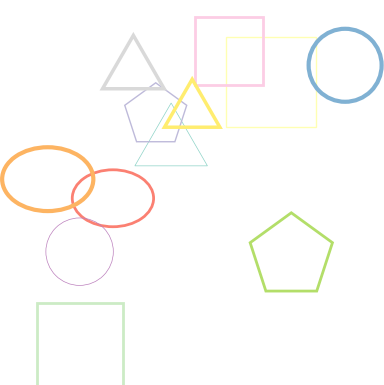[{"shape": "triangle", "thickness": 0.5, "radius": 0.54, "center": [0.445, 0.624]}, {"shape": "square", "thickness": 1, "radius": 0.59, "center": [0.704, 0.787]}, {"shape": "pentagon", "thickness": 1, "radius": 0.42, "center": [0.404, 0.7]}, {"shape": "oval", "thickness": 2, "radius": 0.53, "center": [0.293, 0.485]}, {"shape": "circle", "thickness": 3, "radius": 0.47, "center": [0.896, 0.83]}, {"shape": "oval", "thickness": 3, "radius": 0.59, "center": [0.124, 0.535]}, {"shape": "pentagon", "thickness": 2, "radius": 0.56, "center": [0.757, 0.335]}, {"shape": "square", "thickness": 2, "radius": 0.44, "center": [0.594, 0.867]}, {"shape": "triangle", "thickness": 2.5, "radius": 0.46, "center": [0.346, 0.816]}, {"shape": "circle", "thickness": 0.5, "radius": 0.44, "center": [0.207, 0.346]}, {"shape": "square", "thickness": 2, "radius": 0.56, "center": [0.207, 0.101]}, {"shape": "triangle", "thickness": 2.5, "radius": 0.42, "center": [0.499, 0.711]}]